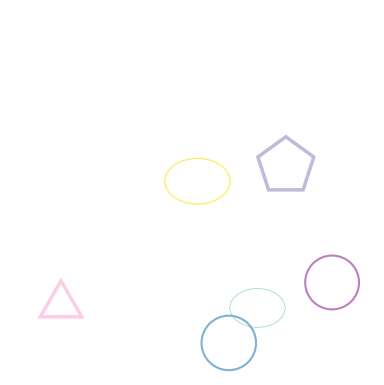[{"shape": "oval", "thickness": 0.5, "radius": 0.36, "center": [0.669, 0.2]}, {"shape": "pentagon", "thickness": 2.5, "radius": 0.38, "center": [0.742, 0.569]}, {"shape": "circle", "thickness": 1.5, "radius": 0.35, "center": [0.594, 0.109]}, {"shape": "triangle", "thickness": 2.5, "radius": 0.31, "center": [0.159, 0.208]}, {"shape": "circle", "thickness": 1.5, "radius": 0.35, "center": [0.863, 0.266]}, {"shape": "oval", "thickness": 1, "radius": 0.42, "center": [0.513, 0.529]}]